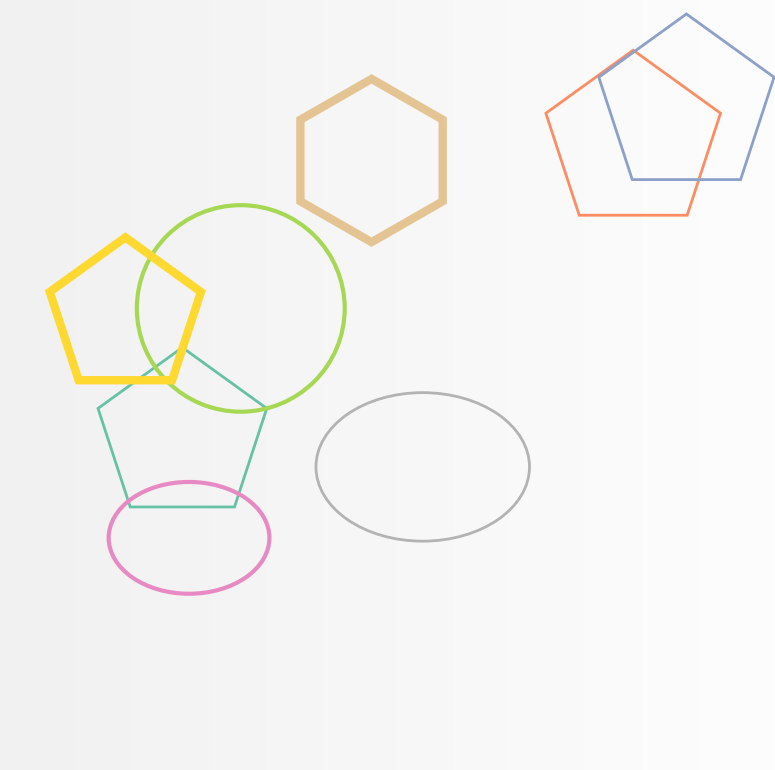[{"shape": "pentagon", "thickness": 1, "radius": 0.57, "center": [0.235, 0.434]}, {"shape": "pentagon", "thickness": 1, "radius": 0.59, "center": [0.817, 0.816]}, {"shape": "pentagon", "thickness": 1, "radius": 0.59, "center": [0.886, 0.863]}, {"shape": "oval", "thickness": 1.5, "radius": 0.52, "center": [0.244, 0.301]}, {"shape": "circle", "thickness": 1.5, "radius": 0.67, "center": [0.311, 0.599]}, {"shape": "pentagon", "thickness": 3, "radius": 0.51, "center": [0.162, 0.589]}, {"shape": "hexagon", "thickness": 3, "radius": 0.53, "center": [0.479, 0.792]}, {"shape": "oval", "thickness": 1, "radius": 0.69, "center": [0.545, 0.394]}]